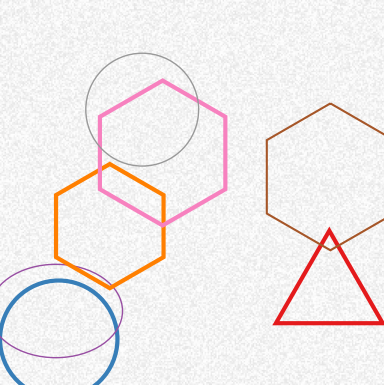[{"shape": "triangle", "thickness": 3, "radius": 0.8, "center": [0.855, 0.241]}, {"shape": "circle", "thickness": 3, "radius": 0.76, "center": [0.153, 0.119]}, {"shape": "oval", "thickness": 1, "radius": 0.87, "center": [0.145, 0.192]}, {"shape": "hexagon", "thickness": 3, "radius": 0.81, "center": [0.285, 0.413]}, {"shape": "hexagon", "thickness": 1.5, "radius": 0.95, "center": [0.858, 0.541]}, {"shape": "hexagon", "thickness": 3, "radius": 0.94, "center": [0.422, 0.603]}, {"shape": "circle", "thickness": 1, "radius": 0.73, "center": [0.369, 0.715]}]